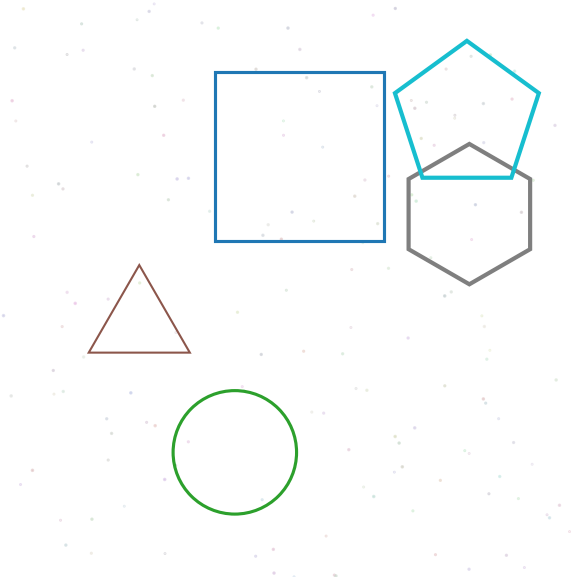[{"shape": "square", "thickness": 1.5, "radius": 0.73, "center": [0.519, 0.728]}, {"shape": "circle", "thickness": 1.5, "radius": 0.53, "center": [0.407, 0.216]}, {"shape": "triangle", "thickness": 1, "radius": 0.51, "center": [0.241, 0.439]}, {"shape": "hexagon", "thickness": 2, "radius": 0.61, "center": [0.813, 0.628]}, {"shape": "pentagon", "thickness": 2, "radius": 0.66, "center": [0.808, 0.797]}]